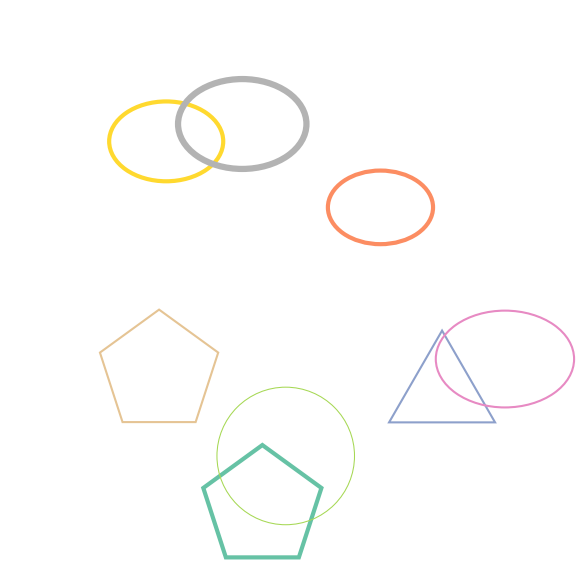[{"shape": "pentagon", "thickness": 2, "radius": 0.54, "center": [0.454, 0.121]}, {"shape": "oval", "thickness": 2, "radius": 0.46, "center": [0.659, 0.64]}, {"shape": "triangle", "thickness": 1, "radius": 0.53, "center": [0.765, 0.321]}, {"shape": "oval", "thickness": 1, "radius": 0.6, "center": [0.874, 0.377]}, {"shape": "circle", "thickness": 0.5, "radius": 0.6, "center": [0.495, 0.21]}, {"shape": "oval", "thickness": 2, "radius": 0.49, "center": [0.288, 0.754]}, {"shape": "pentagon", "thickness": 1, "radius": 0.54, "center": [0.275, 0.355]}, {"shape": "oval", "thickness": 3, "radius": 0.56, "center": [0.419, 0.784]}]